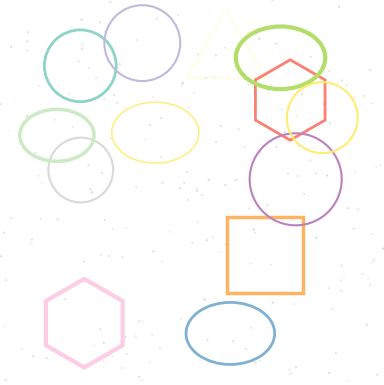[{"shape": "circle", "thickness": 2, "radius": 0.47, "center": [0.209, 0.829]}, {"shape": "triangle", "thickness": 0.5, "radius": 0.59, "center": [0.587, 0.857]}, {"shape": "circle", "thickness": 1.5, "radius": 0.49, "center": [0.37, 0.888]}, {"shape": "hexagon", "thickness": 2, "radius": 0.52, "center": [0.754, 0.74]}, {"shape": "oval", "thickness": 2, "radius": 0.58, "center": [0.598, 0.134]}, {"shape": "square", "thickness": 2.5, "radius": 0.49, "center": [0.689, 0.337]}, {"shape": "oval", "thickness": 3, "radius": 0.58, "center": [0.729, 0.85]}, {"shape": "hexagon", "thickness": 3, "radius": 0.58, "center": [0.219, 0.161]}, {"shape": "circle", "thickness": 1.5, "radius": 0.42, "center": [0.21, 0.558]}, {"shape": "circle", "thickness": 1.5, "radius": 0.6, "center": [0.768, 0.534]}, {"shape": "oval", "thickness": 2.5, "radius": 0.48, "center": [0.148, 0.649]}, {"shape": "circle", "thickness": 1.5, "radius": 0.46, "center": [0.837, 0.694]}, {"shape": "oval", "thickness": 1, "radius": 0.57, "center": [0.403, 0.656]}]